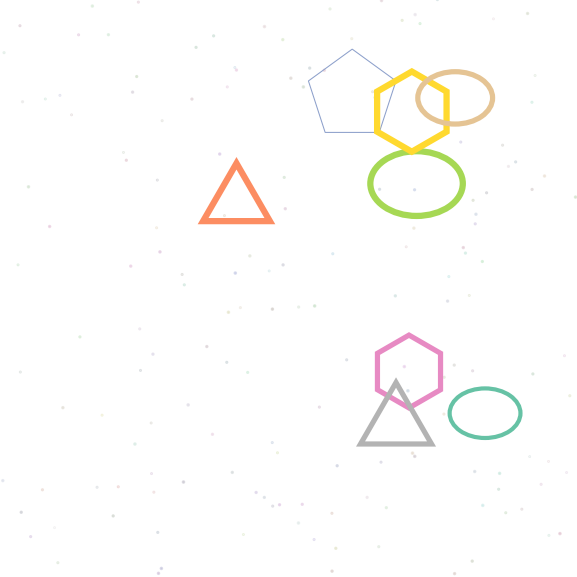[{"shape": "oval", "thickness": 2, "radius": 0.31, "center": [0.84, 0.284]}, {"shape": "triangle", "thickness": 3, "radius": 0.33, "center": [0.409, 0.65]}, {"shape": "pentagon", "thickness": 0.5, "radius": 0.4, "center": [0.61, 0.834]}, {"shape": "hexagon", "thickness": 2.5, "radius": 0.32, "center": [0.708, 0.356]}, {"shape": "oval", "thickness": 3, "radius": 0.4, "center": [0.721, 0.681]}, {"shape": "hexagon", "thickness": 3, "radius": 0.35, "center": [0.713, 0.806]}, {"shape": "oval", "thickness": 2.5, "radius": 0.32, "center": [0.788, 0.83]}, {"shape": "triangle", "thickness": 2.5, "radius": 0.35, "center": [0.686, 0.266]}]